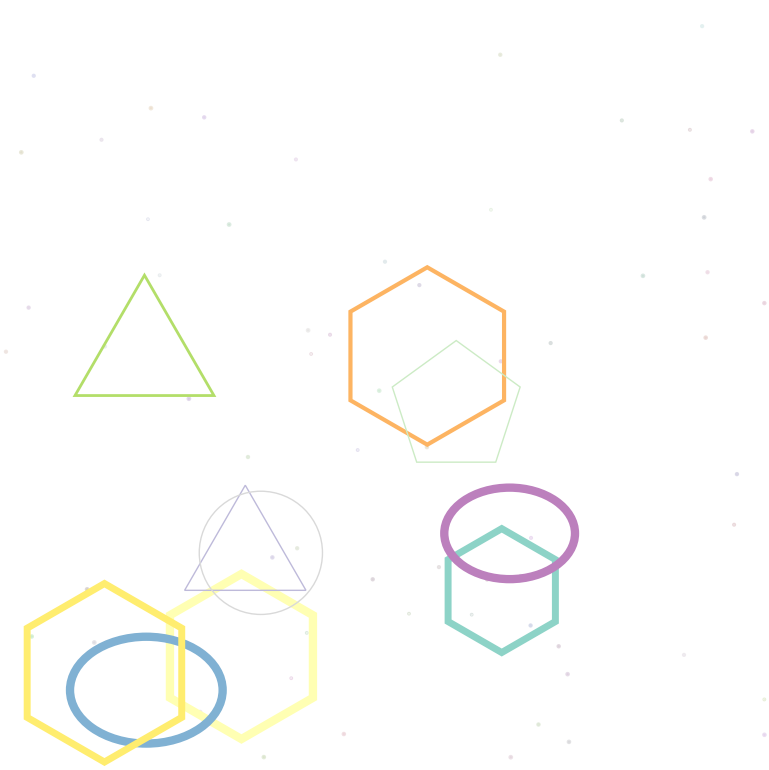[{"shape": "hexagon", "thickness": 2.5, "radius": 0.4, "center": [0.652, 0.233]}, {"shape": "hexagon", "thickness": 3, "radius": 0.54, "center": [0.314, 0.147]}, {"shape": "triangle", "thickness": 0.5, "radius": 0.45, "center": [0.319, 0.279]}, {"shape": "oval", "thickness": 3, "radius": 0.5, "center": [0.19, 0.104]}, {"shape": "hexagon", "thickness": 1.5, "radius": 0.58, "center": [0.555, 0.538]}, {"shape": "triangle", "thickness": 1, "radius": 0.52, "center": [0.188, 0.538]}, {"shape": "circle", "thickness": 0.5, "radius": 0.4, "center": [0.339, 0.282]}, {"shape": "oval", "thickness": 3, "radius": 0.42, "center": [0.662, 0.307]}, {"shape": "pentagon", "thickness": 0.5, "radius": 0.44, "center": [0.592, 0.47]}, {"shape": "hexagon", "thickness": 2.5, "radius": 0.58, "center": [0.136, 0.126]}]